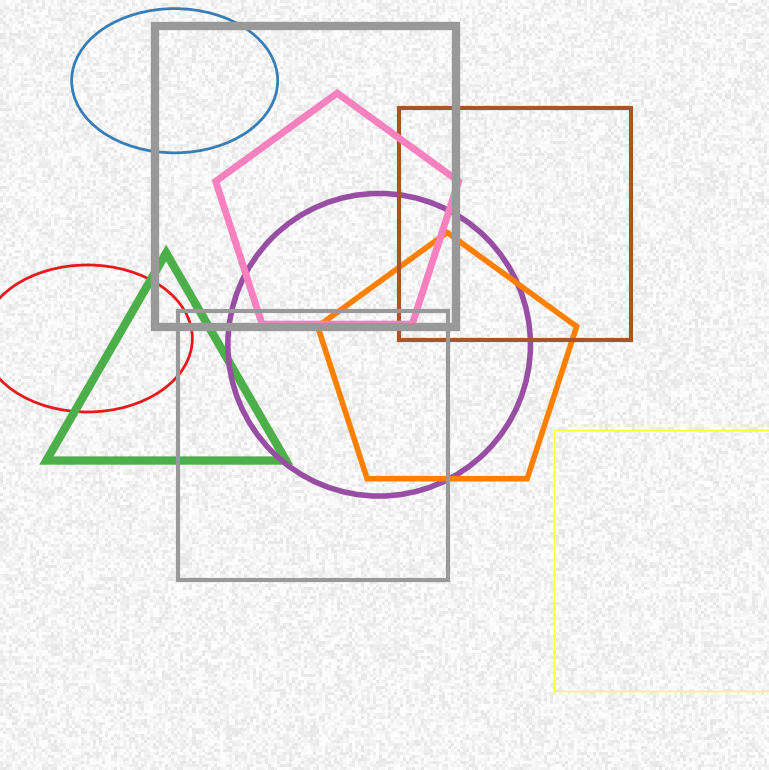[{"shape": "oval", "thickness": 1, "radius": 0.68, "center": [0.113, 0.56]}, {"shape": "oval", "thickness": 1, "radius": 0.67, "center": [0.227, 0.895]}, {"shape": "triangle", "thickness": 3, "radius": 0.9, "center": [0.216, 0.492]}, {"shape": "circle", "thickness": 2, "radius": 0.98, "center": [0.492, 0.552]}, {"shape": "pentagon", "thickness": 2, "radius": 0.88, "center": [0.581, 0.521]}, {"shape": "square", "thickness": 0.5, "radius": 0.85, "center": [0.889, 0.272]}, {"shape": "square", "thickness": 1.5, "radius": 0.75, "center": [0.669, 0.709]}, {"shape": "pentagon", "thickness": 2.5, "radius": 0.83, "center": [0.438, 0.713]}, {"shape": "square", "thickness": 1.5, "radius": 0.87, "center": [0.407, 0.421]}, {"shape": "square", "thickness": 3, "radius": 0.98, "center": [0.397, 0.77]}]